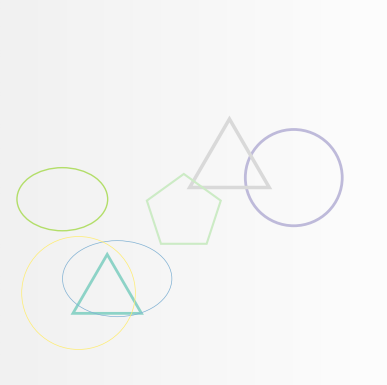[{"shape": "triangle", "thickness": 2, "radius": 0.51, "center": [0.277, 0.237]}, {"shape": "circle", "thickness": 2, "radius": 0.63, "center": [0.758, 0.539]}, {"shape": "oval", "thickness": 0.5, "radius": 0.71, "center": [0.302, 0.276]}, {"shape": "oval", "thickness": 1, "radius": 0.59, "center": [0.161, 0.483]}, {"shape": "triangle", "thickness": 2.5, "radius": 0.59, "center": [0.592, 0.572]}, {"shape": "pentagon", "thickness": 1.5, "radius": 0.5, "center": [0.474, 0.448]}, {"shape": "circle", "thickness": 0.5, "radius": 0.73, "center": [0.203, 0.239]}]